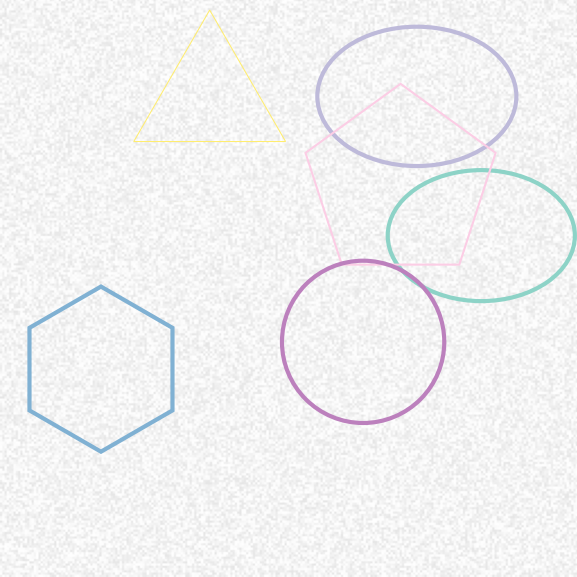[{"shape": "oval", "thickness": 2, "radius": 0.81, "center": [0.833, 0.591]}, {"shape": "oval", "thickness": 2, "radius": 0.86, "center": [0.722, 0.832]}, {"shape": "hexagon", "thickness": 2, "radius": 0.71, "center": [0.175, 0.36]}, {"shape": "pentagon", "thickness": 1, "radius": 0.87, "center": [0.694, 0.681]}, {"shape": "circle", "thickness": 2, "radius": 0.7, "center": [0.629, 0.407]}, {"shape": "triangle", "thickness": 0.5, "radius": 0.76, "center": [0.363, 0.83]}]